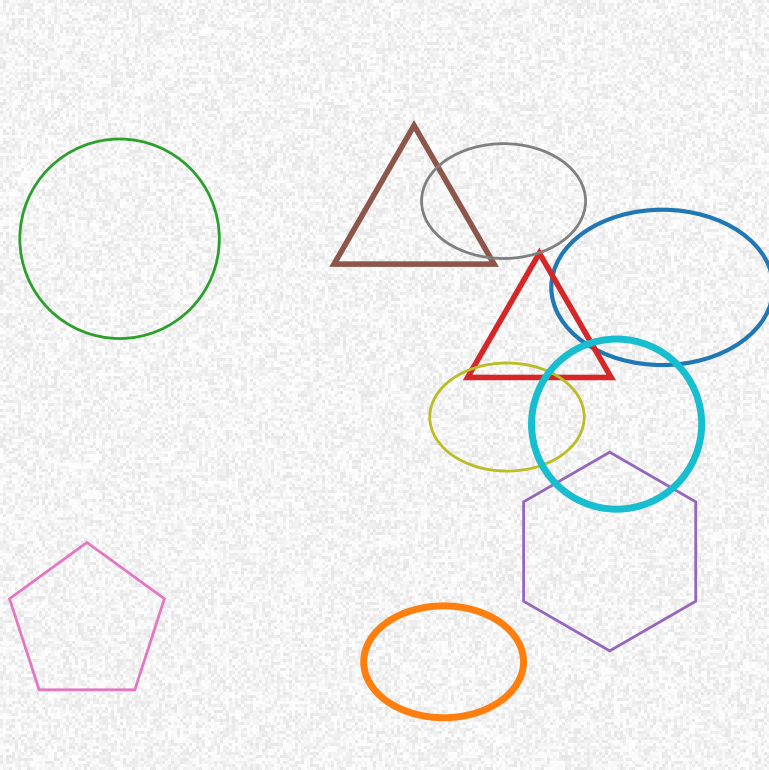[{"shape": "oval", "thickness": 1.5, "radius": 0.72, "center": [0.86, 0.627]}, {"shape": "oval", "thickness": 2.5, "radius": 0.52, "center": [0.576, 0.14]}, {"shape": "circle", "thickness": 1, "radius": 0.65, "center": [0.155, 0.69]}, {"shape": "triangle", "thickness": 2, "radius": 0.54, "center": [0.7, 0.564]}, {"shape": "hexagon", "thickness": 1, "radius": 0.65, "center": [0.792, 0.284]}, {"shape": "triangle", "thickness": 2, "radius": 0.6, "center": [0.538, 0.717]}, {"shape": "pentagon", "thickness": 1, "radius": 0.53, "center": [0.113, 0.19]}, {"shape": "oval", "thickness": 1, "radius": 0.53, "center": [0.654, 0.739]}, {"shape": "oval", "thickness": 1, "radius": 0.5, "center": [0.658, 0.458]}, {"shape": "circle", "thickness": 2.5, "radius": 0.55, "center": [0.801, 0.449]}]